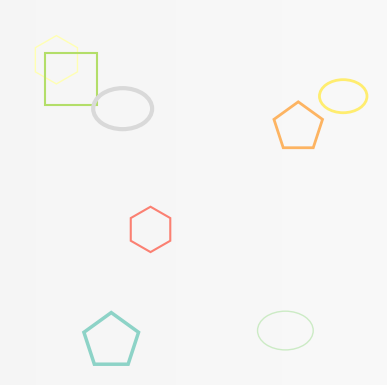[{"shape": "pentagon", "thickness": 2.5, "radius": 0.37, "center": [0.287, 0.114]}, {"shape": "hexagon", "thickness": 1, "radius": 0.31, "center": [0.146, 0.845]}, {"shape": "hexagon", "thickness": 1.5, "radius": 0.29, "center": [0.388, 0.404]}, {"shape": "pentagon", "thickness": 2, "radius": 0.33, "center": [0.77, 0.67]}, {"shape": "square", "thickness": 1.5, "radius": 0.34, "center": [0.183, 0.795]}, {"shape": "oval", "thickness": 3, "radius": 0.38, "center": [0.317, 0.718]}, {"shape": "oval", "thickness": 1, "radius": 0.36, "center": [0.736, 0.141]}, {"shape": "oval", "thickness": 2, "radius": 0.31, "center": [0.886, 0.75]}]